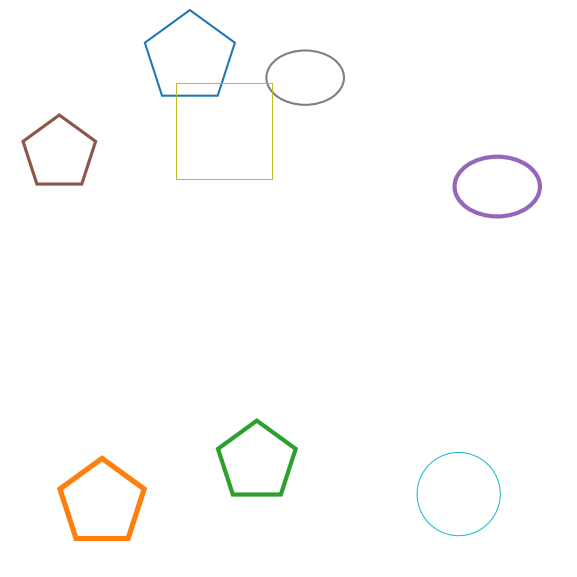[{"shape": "pentagon", "thickness": 1, "radius": 0.41, "center": [0.329, 0.9]}, {"shape": "pentagon", "thickness": 2.5, "radius": 0.38, "center": [0.177, 0.129]}, {"shape": "pentagon", "thickness": 2, "radius": 0.35, "center": [0.445, 0.2]}, {"shape": "oval", "thickness": 2, "radius": 0.37, "center": [0.861, 0.676]}, {"shape": "pentagon", "thickness": 1.5, "radius": 0.33, "center": [0.103, 0.734]}, {"shape": "oval", "thickness": 1, "radius": 0.34, "center": [0.528, 0.865]}, {"shape": "square", "thickness": 0.5, "radius": 0.41, "center": [0.387, 0.772]}, {"shape": "circle", "thickness": 0.5, "radius": 0.36, "center": [0.794, 0.144]}]